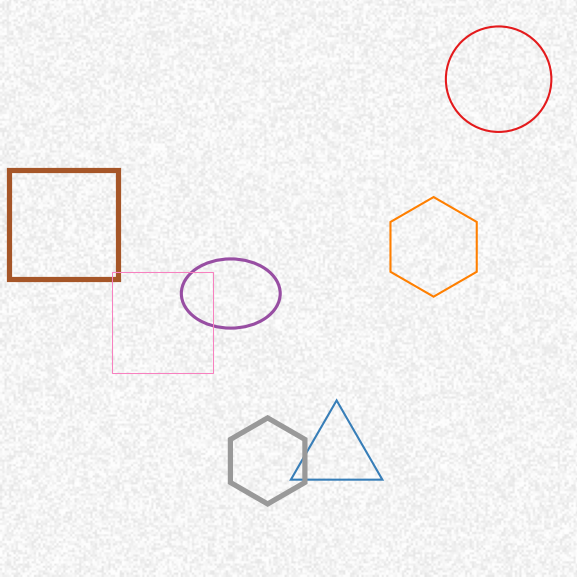[{"shape": "circle", "thickness": 1, "radius": 0.46, "center": [0.863, 0.862]}, {"shape": "triangle", "thickness": 1, "radius": 0.46, "center": [0.583, 0.214]}, {"shape": "oval", "thickness": 1.5, "radius": 0.43, "center": [0.4, 0.491]}, {"shape": "hexagon", "thickness": 1, "radius": 0.43, "center": [0.751, 0.572]}, {"shape": "square", "thickness": 2.5, "radius": 0.47, "center": [0.11, 0.611]}, {"shape": "square", "thickness": 0.5, "radius": 0.44, "center": [0.281, 0.441]}, {"shape": "hexagon", "thickness": 2.5, "radius": 0.37, "center": [0.463, 0.201]}]